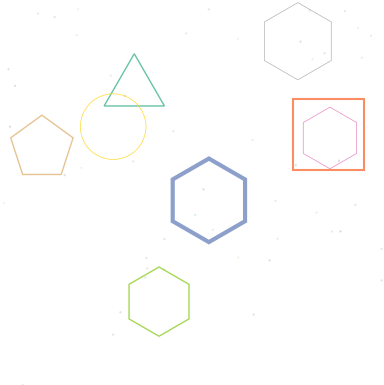[{"shape": "triangle", "thickness": 1, "radius": 0.45, "center": [0.349, 0.77]}, {"shape": "square", "thickness": 1.5, "radius": 0.46, "center": [0.852, 0.651]}, {"shape": "hexagon", "thickness": 3, "radius": 0.54, "center": [0.543, 0.48]}, {"shape": "hexagon", "thickness": 0.5, "radius": 0.4, "center": [0.857, 0.642]}, {"shape": "hexagon", "thickness": 1, "radius": 0.45, "center": [0.413, 0.217]}, {"shape": "circle", "thickness": 0.5, "radius": 0.43, "center": [0.294, 0.671]}, {"shape": "pentagon", "thickness": 1, "radius": 0.43, "center": [0.109, 0.616]}, {"shape": "hexagon", "thickness": 0.5, "radius": 0.5, "center": [0.774, 0.893]}]